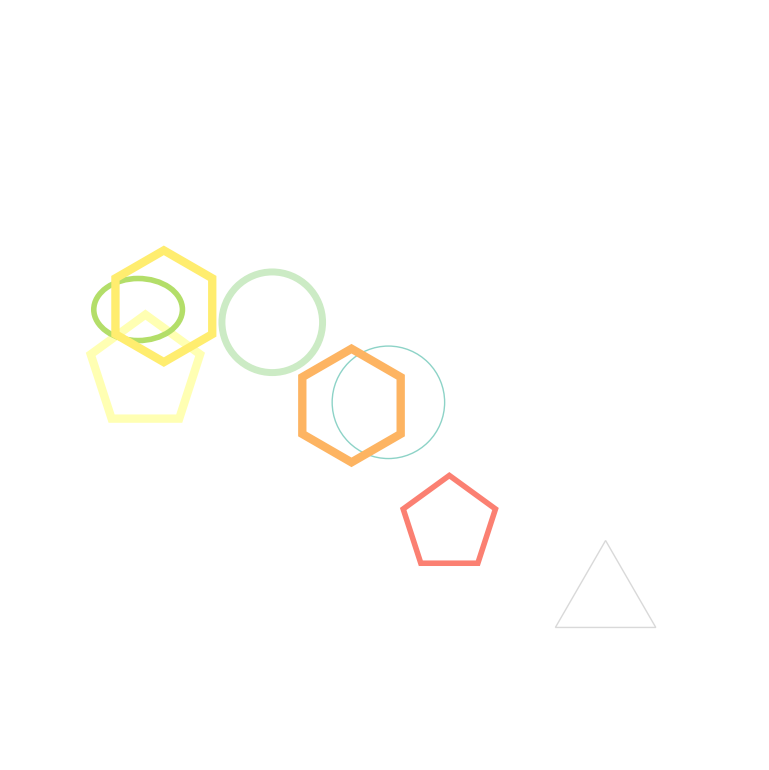[{"shape": "circle", "thickness": 0.5, "radius": 0.37, "center": [0.504, 0.478]}, {"shape": "pentagon", "thickness": 3, "radius": 0.37, "center": [0.189, 0.517]}, {"shape": "pentagon", "thickness": 2, "radius": 0.32, "center": [0.584, 0.32]}, {"shape": "hexagon", "thickness": 3, "radius": 0.37, "center": [0.456, 0.473]}, {"shape": "oval", "thickness": 2, "radius": 0.29, "center": [0.179, 0.598]}, {"shape": "triangle", "thickness": 0.5, "radius": 0.38, "center": [0.786, 0.223]}, {"shape": "circle", "thickness": 2.5, "radius": 0.33, "center": [0.354, 0.581]}, {"shape": "hexagon", "thickness": 3, "radius": 0.36, "center": [0.213, 0.602]}]